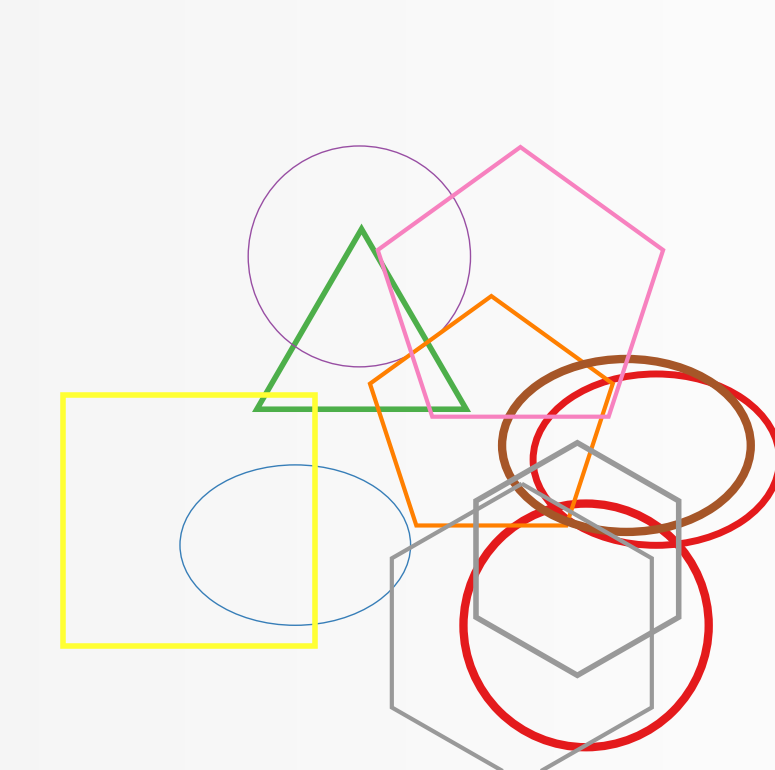[{"shape": "oval", "thickness": 2.5, "radius": 0.79, "center": [0.847, 0.403]}, {"shape": "circle", "thickness": 3, "radius": 0.79, "center": [0.756, 0.188]}, {"shape": "oval", "thickness": 0.5, "radius": 0.74, "center": [0.381, 0.292]}, {"shape": "triangle", "thickness": 2, "radius": 0.78, "center": [0.467, 0.547]}, {"shape": "circle", "thickness": 0.5, "radius": 0.72, "center": [0.464, 0.667]}, {"shape": "pentagon", "thickness": 1.5, "radius": 0.82, "center": [0.634, 0.451]}, {"shape": "square", "thickness": 2, "radius": 0.81, "center": [0.244, 0.324]}, {"shape": "oval", "thickness": 3, "radius": 0.8, "center": [0.808, 0.421]}, {"shape": "pentagon", "thickness": 1.5, "radius": 0.97, "center": [0.672, 0.615]}, {"shape": "hexagon", "thickness": 2, "radius": 0.76, "center": [0.745, 0.274]}, {"shape": "hexagon", "thickness": 1.5, "radius": 0.97, "center": [0.673, 0.178]}]